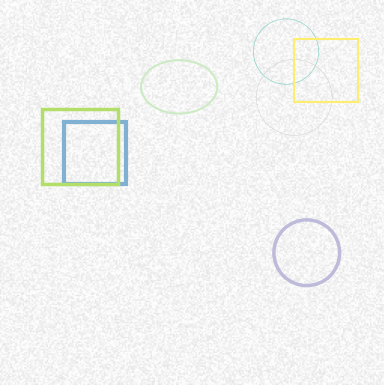[{"shape": "circle", "thickness": 0.5, "radius": 0.42, "center": [0.743, 0.866]}, {"shape": "circle", "thickness": 2.5, "radius": 0.43, "center": [0.797, 0.344]}, {"shape": "square", "thickness": 3, "radius": 0.4, "center": [0.247, 0.603]}, {"shape": "square", "thickness": 2.5, "radius": 0.49, "center": [0.208, 0.62]}, {"shape": "circle", "thickness": 0.5, "radius": 0.49, "center": [0.764, 0.747]}, {"shape": "oval", "thickness": 1.5, "radius": 0.5, "center": [0.465, 0.774]}, {"shape": "square", "thickness": 1.5, "radius": 0.41, "center": [0.846, 0.817]}]